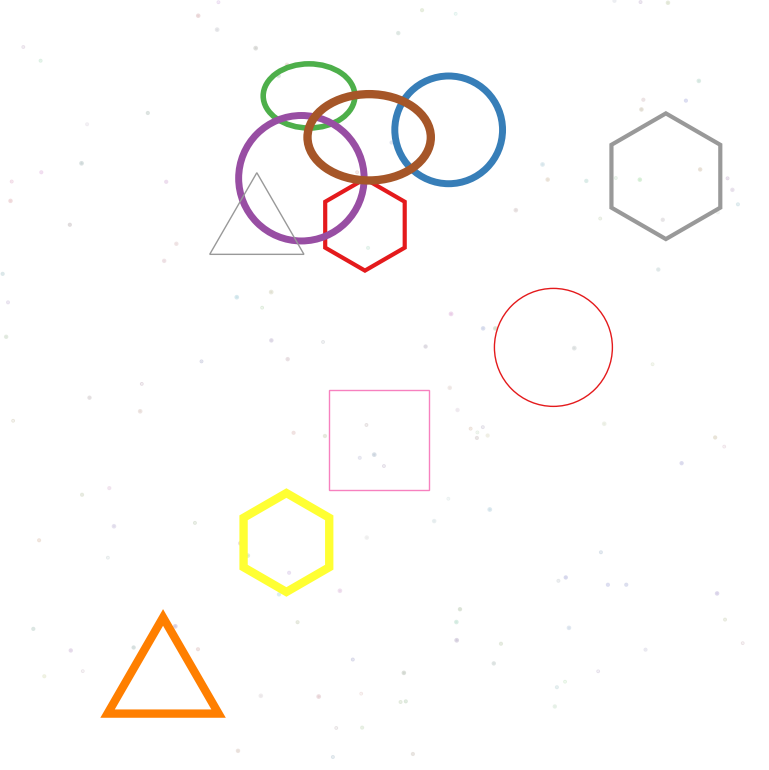[{"shape": "circle", "thickness": 0.5, "radius": 0.38, "center": [0.719, 0.549]}, {"shape": "hexagon", "thickness": 1.5, "radius": 0.3, "center": [0.474, 0.708]}, {"shape": "circle", "thickness": 2.5, "radius": 0.35, "center": [0.583, 0.831]}, {"shape": "oval", "thickness": 2, "radius": 0.3, "center": [0.401, 0.875]}, {"shape": "circle", "thickness": 2.5, "radius": 0.41, "center": [0.391, 0.769]}, {"shape": "triangle", "thickness": 3, "radius": 0.42, "center": [0.212, 0.115]}, {"shape": "hexagon", "thickness": 3, "radius": 0.32, "center": [0.372, 0.295]}, {"shape": "oval", "thickness": 3, "radius": 0.4, "center": [0.479, 0.822]}, {"shape": "square", "thickness": 0.5, "radius": 0.33, "center": [0.492, 0.429]}, {"shape": "triangle", "thickness": 0.5, "radius": 0.35, "center": [0.334, 0.705]}, {"shape": "hexagon", "thickness": 1.5, "radius": 0.41, "center": [0.865, 0.771]}]